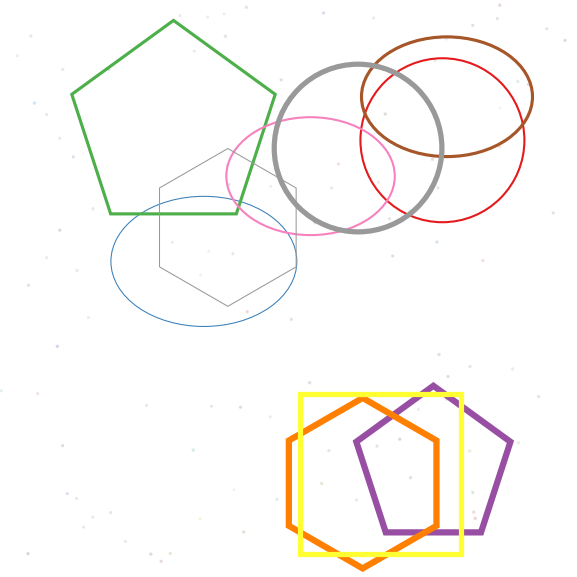[{"shape": "circle", "thickness": 1, "radius": 0.71, "center": [0.766, 0.756]}, {"shape": "oval", "thickness": 0.5, "radius": 0.8, "center": [0.353, 0.547]}, {"shape": "pentagon", "thickness": 1.5, "radius": 0.93, "center": [0.3, 0.779]}, {"shape": "pentagon", "thickness": 3, "radius": 0.7, "center": [0.75, 0.191]}, {"shape": "hexagon", "thickness": 3, "radius": 0.74, "center": [0.628, 0.162]}, {"shape": "square", "thickness": 2.5, "radius": 0.69, "center": [0.659, 0.178]}, {"shape": "oval", "thickness": 1.5, "radius": 0.74, "center": [0.774, 0.832]}, {"shape": "oval", "thickness": 1, "radius": 0.73, "center": [0.538, 0.694]}, {"shape": "circle", "thickness": 2.5, "radius": 0.73, "center": [0.62, 0.743]}, {"shape": "hexagon", "thickness": 0.5, "radius": 0.68, "center": [0.394, 0.605]}]